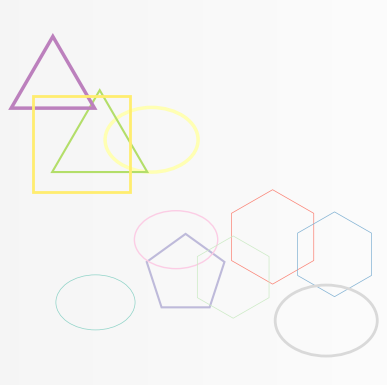[{"shape": "oval", "thickness": 0.5, "radius": 0.51, "center": [0.246, 0.215]}, {"shape": "oval", "thickness": 2.5, "radius": 0.6, "center": [0.391, 0.637]}, {"shape": "pentagon", "thickness": 1.5, "radius": 0.53, "center": [0.479, 0.287]}, {"shape": "hexagon", "thickness": 0.5, "radius": 0.61, "center": [0.704, 0.385]}, {"shape": "hexagon", "thickness": 0.5, "radius": 0.55, "center": [0.863, 0.34]}, {"shape": "triangle", "thickness": 1.5, "radius": 0.71, "center": [0.257, 0.624]}, {"shape": "oval", "thickness": 1, "radius": 0.54, "center": [0.454, 0.377]}, {"shape": "oval", "thickness": 2, "radius": 0.66, "center": [0.842, 0.167]}, {"shape": "triangle", "thickness": 2.5, "radius": 0.62, "center": [0.136, 0.781]}, {"shape": "hexagon", "thickness": 0.5, "radius": 0.53, "center": [0.602, 0.28]}, {"shape": "square", "thickness": 2, "radius": 0.62, "center": [0.211, 0.626]}]